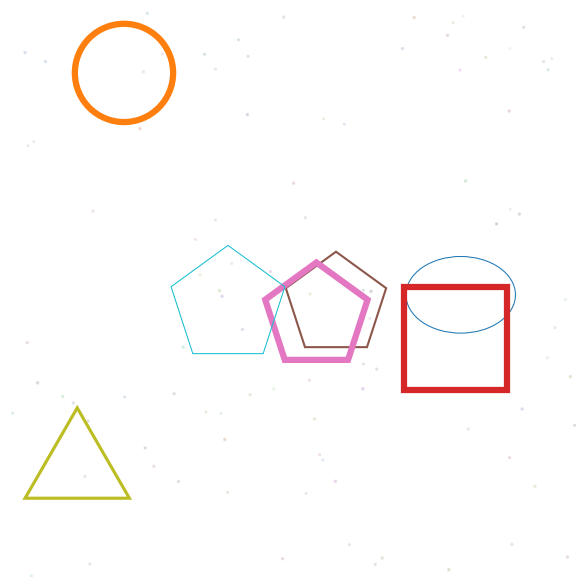[{"shape": "oval", "thickness": 0.5, "radius": 0.47, "center": [0.798, 0.489]}, {"shape": "circle", "thickness": 3, "radius": 0.43, "center": [0.215, 0.873]}, {"shape": "square", "thickness": 3, "radius": 0.45, "center": [0.788, 0.413]}, {"shape": "pentagon", "thickness": 1, "radius": 0.46, "center": [0.582, 0.472]}, {"shape": "pentagon", "thickness": 3, "radius": 0.47, "center": [0.548, 0.451]}, {"shape": "triangle", "thickness": 1.5, "radius": 0.52, "center": [0.134, 0.189]}, {"shape": "pentagon", "thickness": 0.5, "radius": 0.52, "center": [0.395, 0.471]}]